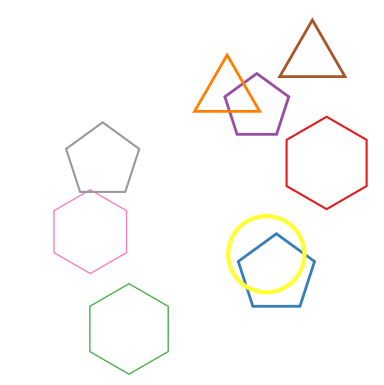[{"shape": "hexagon", "thickness": 1.5, "radius": 0.6, "center": [0.848, 0.577]}, {"shape": "pentagon", "thickness": 2, "radius": 0.52, "center": [0.718, 0.289]}, {"shape": "hexagon", "thickness": 1, "radius": 0.59, "center": [0.335, 0.146]}, {"shape": "pentagon", "thickness": 2, "radius": 0.44, "center": [0.667, 0.722]}, {"shape": "triangle", "thickness": 2, "radius": 0.49, "center": [0.59, 0.76]}, {"shape": "circle", "thickness": 3, "radius": 0.5, "center": [0.692, 0.34]}, {"shape": "triangle", "thickness": 2, "radius": 0.49, "center": [0.811, 0.85]}, {"shape": "hexagon", "thickness": 1, "radius": 0.54, "center": [0.234, 0.398]}, {"shape": "pentagon", "thickness": 1.5, "radius": 0.5, "center": [0.267, 0.582]}]